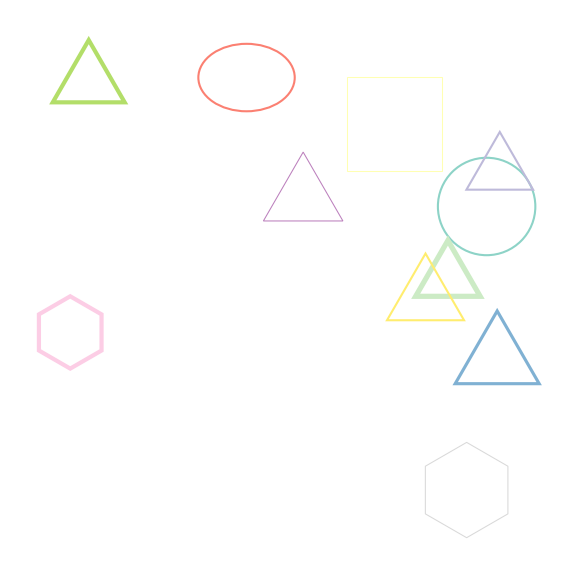[{"shape": "circle", "thickness": 1, "radius": 0.42, "center": [0.843, 0.642]}, {"shape": "square", "thickness": 0.5, "radius": 0.41, "center": [0.683, 0.784]}, {"shape": "triangle", "thickness": 1, "radius": 0.33, "center": [0.865, 0.704]}, {"shape": "oval", "thickness": 1, "radius": 0.42, "center": [0.427, 0.865]}, {"shape": "triangle", "thickness": 1.5, "radius": 0.42, "center": [0.861, 0.377]}, {"shape": "triangle", "thickness": 2, "radius": 0.36, "center": [0.154, 0.858]}, {"shape": "hexagon", "thickness": 2, "radius": 0.31, "center": [0.122, 0.423]}, {"shape": "hexagon", "thickness": 0.5, "radius": 0.41, "center": [0.808, 0.151]}, {"shape": "triangle", "thickness": 0.5, "radius": 0.4, "center": [0.525, 0.656]}, {"shape": "triangle", "thickness": 2.5, "radius": 0.32, "center": [0.776, 0.518]}, {"shape": "triangle", "thickness": 1, "radius": 0.39, "center": [0.737, 0.483]}]